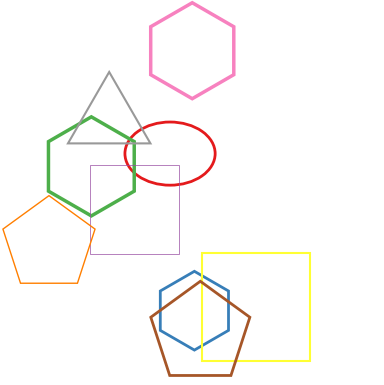[{"shape": "oval", "thickness": 2, "radius": 0.59, "center": [0.442, 0.601]}, {"shape": "hexagon", "thickness": 2, "radius": 0.51, "center": [0.505, 0.193]}, {"shape": "hexagon", "thickness": 2.5, "radius": 0.64, "center": [0.237, 0.568]}, {"shape": "square", "thickness": 0.5, "radius": 0.58, "center": [0.349, 0.455]}, {"shape": "pentagon", "thickness": 1, "radius": 0.63, "center": [0.127, 0.366]}, {"shape": "square", "thickness": 1.5, "radius": 0.7, "center": [0.665, 0.203]}, {"shape": "pentagon", "thickness": 2, "radius": 0.68, "center": [0.52, 0.134]}, {"shape": "hexagon", "thickness": 2.5, "radius": 0.62, "center": [0.499, 0.868]}, {"shape": "triangle", "thickness": 1.5, "radius": 0.62, "center": [0.284, 0.689]}]